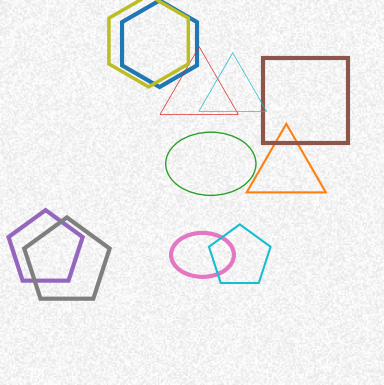[{"shape": "hexagon", "thickness": 3, "radius": 0.56, "center": [0.414, 0.886]}, {"shape": "triangle", "thickness": 1.5, "radius": 0.59, "center": [0.744, 0.56]}, {"shape": "oval", "thickness": 1, "radius": 0.59, "center": [0.548, 0.575]}, {"shape": "triangle", "thickness": 0.5, "radius": 0.59, "center": [0.517, 0.761]}, {"shape": "pentagon", "thickness": 3, "radius": 0.51, "center": [0.118, 0.353]}, {"shape": "square", "thickness": 3, "radius": 0.55, "center": [0.793, 0.74]}, {"shape": "oval", "thickness": 3, "radius": 0.41, "center": [0.526, 0.338]}, {"shape": "pentagon", "thickness": 3, "radius": 0.58, "center": [0.174, 0.319]}, {"shape": "hexagon", "thickness": 2.5, "radius": 0.6, "center": [0.386, 0.893]}, {"shape": "triangle", "thickness": 0.5, "radius": 0.51, "center": [0.604, 0.761]}, {"shape": "pentagon", "thickness": 1.5, "radius": 0.42, "center": [0.623, 0.333]}]